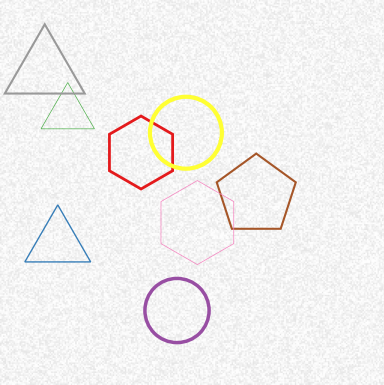[{"shape": "hexagon", "thickness": 2, "radius": 0.47, "center": [0.366, 0.604]}, {"shape": "triangle", "thickness": 1, "radius": 0.49, "center": [0.15, 0.369]}, {"shape": "triangle", "thickness": 0.5, "radius": 0.4, "center": [0.176, 0.705]}, {"shape": "circle", "thickness": 2.5, "radius": 0.42, "center": [0.46, 0.193]}, {"shape": "circle", "thickness": 3, "radius": 0.47, "center": [0.483, 0.655]}, {"shape": "pentagon", "thickness": 1.5, "radius": 0.54, "center": [0.666, 0.493]}, {"shape": "hexagon", "thickness": 0.5, "radius": 0.55, "center": [0.513, 0.422]}, {"shape": "triangle", "thickness": 1.5, "radius": 0.6, "center": [0.116, 0.817]}]